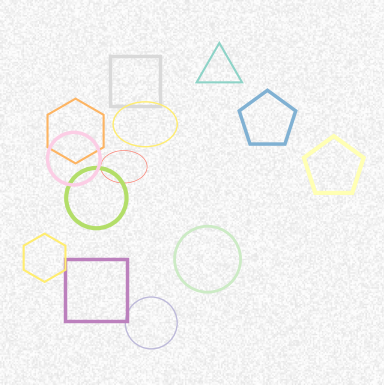[{"shape": "triangle", "thickness": 1.5, "radius": 0.34, "center": [0.57, 0.82]}, {"shape": "pentagon", "thickness": 3, "radius": 0.41, "center": [0.867, 0.565]}, {"shape": "circle", "thickness": 1, "radius": 0.34, "center": [0.393, 0.161]}, {"shape": "oval", "thickness": 0.5, "radius": 0.3, "center": [0.322, 0.567]}, {"shape": "pentagon", "thickness": 2.5, "radius": 0.39, "center": [0.695, 0.688]}, {"shape": "hexagon", "thickness": 1.5, "radius": 0.42, "center": [0.196, 0.66]}, {"shape": "circle", "thickness": 3, "radius": 0.39, "center": [0.25, 0.486]}, {"shape": "circle", "thickness": 2.5, "radius": 0.34, "center": [0.192, 0.588]}, {"shape": "square", "thickness": 2.5, "radius": 0.32, "center": [0.351, 0.789]}, {"shape": "square", "thickness": 2.5, "radius": 0.4, "center": [0.249, 0.246]}, {"shape": "circle", "thickness": 2, "radius": 0.43, "center": [0.539, 0.327]}, {"shape": "oval", "thickness": 1, "radius": 0.42, "center": [0.377, 0.677]}, {"shape": "hexagon", "thickness": 1.5, "radius": 0.31, "center": [0.116, 0.33]}]